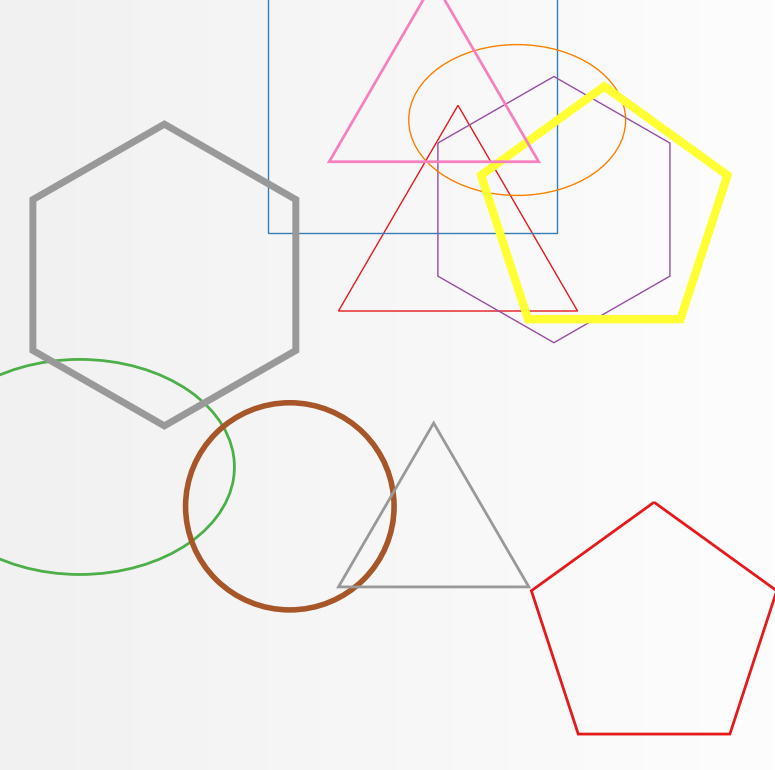[{"shape": "pentagon", "thickness": 1, "radius": 0.83, "center": [0.844, 0.181]}, {"shape": "triangle", "thickness": 0.5, "radius": 0.89, "center": [0.591, 0.685]}, {"shape": "square", "thickness": 0.5, "radius": 0.93, "center": [0.532, 0.884]}, {"shape": "oval", "thickness": 1, "radius": 1.0, "center": [0.103, 0.394]}, {"shape": "hexagon", "thickness": 0.5, "radius": 0.86, "center": [0.715, 0.728]}, {"shape": "oval", "thickness": 0.5, "radius": 0.7, "center": [0.667, 0.844]}, {"shape": "pentagon", "thickness": 3, "radius": 0.84, "center": [0.78, 0.721]}, {"shape": "circle", "thickness": 2, "radius": 0.67, "center": [0.374, 0.342]}, {"shape": "triangle", "thickness": 1, "radius": 0.78, "center": [0.56, 0.868]}, {"shape": "triangle", "thickness": 1, "radius": 0.71, "center": [0.56, 0.309]}, {"shape": "hexagon", "thickness": 2.5, "radius": 0.98, "center": [0.212, 0.643]}]